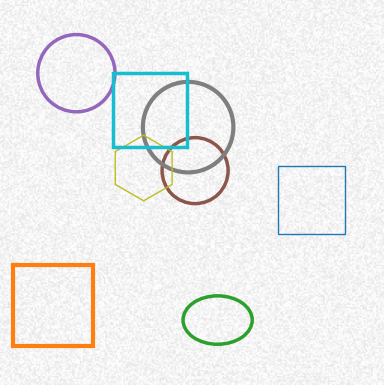[{"shape": "square", "thickness": 1, "radius": 0.44, "center": [0.809, 0.481]}, {"shape": "square", "thickness": 3, "radius": 0.52, "center": [0.138, 0.206]}, {"shape": "oval", "thickness": 2.5, "radius": 0.45, "center": [0.565, 0.169]}, {"shape": "circle", "thickness": 2.5, "radius": 0.5, "center": [0.198, 0.81]}, {"shape": "circle", "thickness": 2.5, "radius": 0.43, "center": [0.507, 0.557]}, {"shape": "circle", "thickness": 3, "radius": 0.59, "center": [0.489, 0.67]}, {"shape": "hexagon", "thickness": 1, "radius": 0.43, "center": [0.373, 0.564]}, {"shape": "square", "thickness": 2.5, "radius": 0.48, "center": [0.389, 0.715]}]